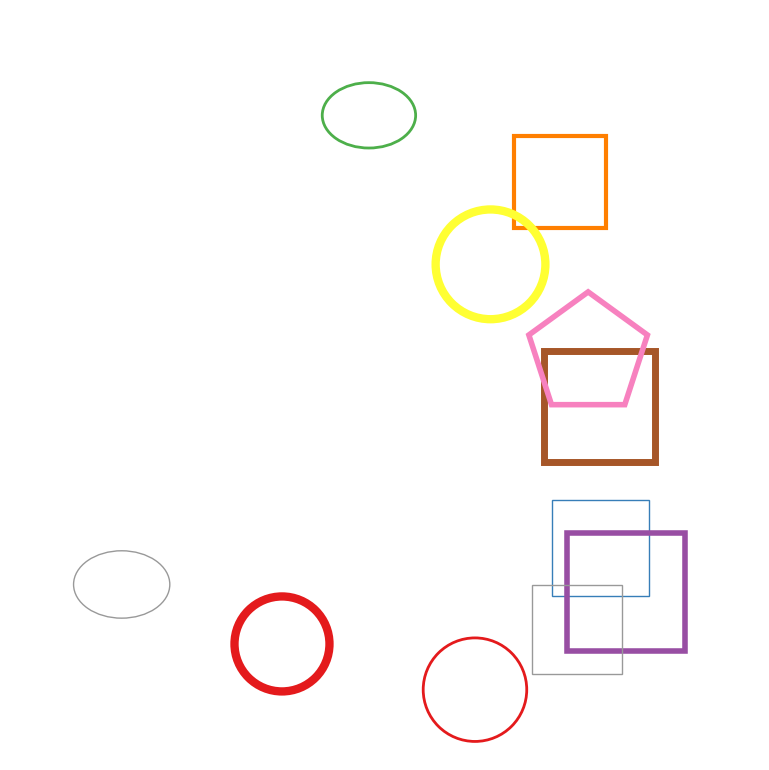[{"shape": "circle", "thickness": 1, "radius": 0.34, "center": [0.617, 0.104]}, {"shape": "circle", "thickness": 3, "radius": 0.31, "center": [0.366, 0.164]}, {"shape": "square", "thickness": 0.5, "radius": 0.31, "center": [0.78, 0.289]}, {"shape": "oval", "thickness": 1, "radius": 0.3, "center": [0.479, 0.85]}, {"shape": "square", "thickness": 2, "radius": 0.38, "center": [0.813, 0.232]}, {"shape": "square", "thickness": 1.5, "radius": 0.3, "center": [0.727, 0.764]}, {"shape": "circle", "thickness": 3, "radius": 0.36, "center": [0.637, 0.657]}, {"shape": "square", "thickness": 2.5, "radius": 0.36, "center": [0.779, 0.472]}, {"shape": "pentagon", "thickness": 2, "radius": 0.4, "center": [0.764, 0.54]}, {"shape": "square", "thickness": 0.5, "radius": 0.29, "center": [0.749, 0.183]}, {"shape": "oval", "thickness": 0.5, "radius": 0.31, "center": [0.158, 0.241]}]